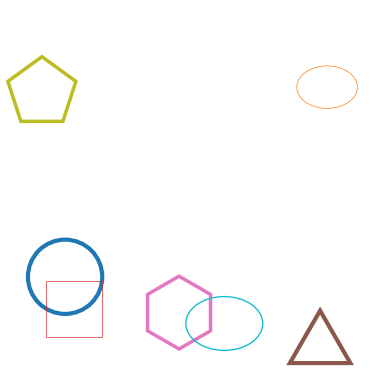[{"shape": "circle", "thickness": 3, "radius": 0.48, "center": [0.169, 0.281]}, {"shape": "oval", "thickness": 0.5, "radius": 0.39, "center": [0.85, 0.774]}, {"shape": "square", "thickness": 0.5, "radius": 0.36, "center": [0.192, 0.198]}, {"shape": "triangle", "thickness": 3, "radius": 0.45, "center": [0.831, 0.102]}, {"shape": "hexagon", "thickness": 2.5, "radius": 0.47, "center": [0.465, 0.188]}, {"shape": "pentagon", "thickness": 2.5, "radius": 0.46, "center": [0.109, 0.76]}, {"shape": "oval", "thickness": 1, "radius": 0.5, "center": [0.583, 0.16]}]